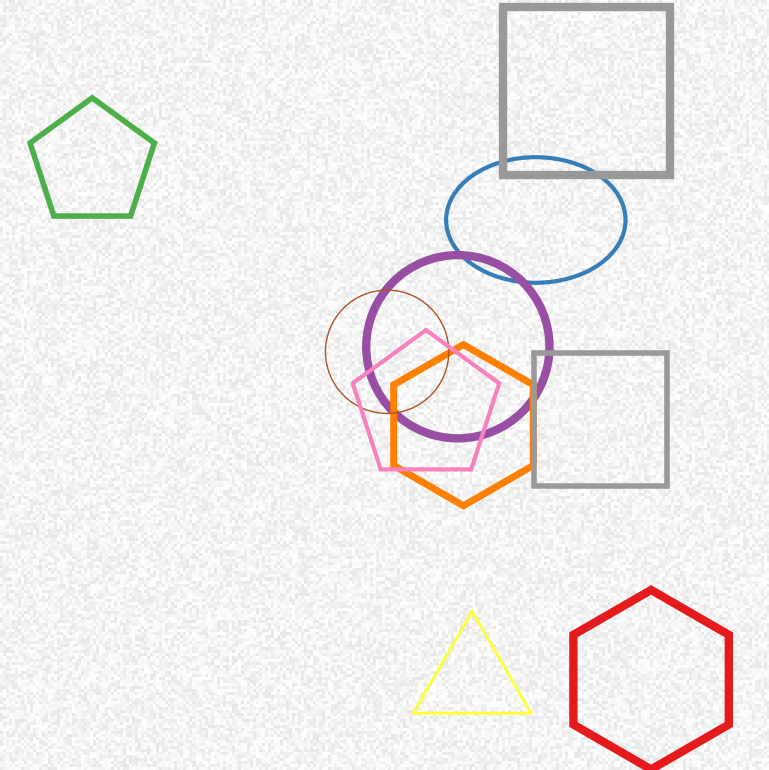[{"shape": "hexagon", "thickness": 3, "radius": 0.58, "center": [0.846, 0.117]}, {"shape": "oval", "thickness": 1.5, "radius": 0.58, "center": [0.696, 0.714]}, {"shape": "pentagon", "thickness": 2, "radius": 0.42, "center": [0.12, 0.788]}, {"shape": "circle", "thickness": 3, "radius": 0.6, "center": [0.595, 0.55]}, {"shape": "hexagon", "thickness": 2.5, "radius": 0.52, "center": [0.602, 0.448]}, {"shape": "triangle", "thickness": 1, "radius": 0.44, "center": [0.613, 0.118]}, {"shape": "circle", "thickness": 0.5, "radius": 0.4, "center": [0.503, 0.543]}, {"shape": "pentagon", "thickness": 1.5, "radius": 0.5, "center": [0.553, 0.471]}, {"shape": "square", "thickness": 2, "radius": 0.43, "center": [0.78, 0.455]}, {"shape": "square", "thickness": 3, "radius": 0.54, "center": [0.762, 0.882]}]